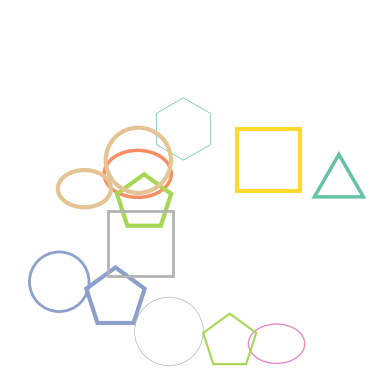[{"shape": "triangle", "thickness": 2.5, "radius": 0.37, "center": [0.88, 0.525]}, {"shape": "hexagon", "thickness": 0.5, "radius": 0.4, "center": [0.476, 0.665]}, {"shape": "oval", "thickness": 2.5, "radius": 0.44, "center": [0.358, 0.548]}, {"shape": "pentagon", "thickness": 3, "radius": 0.4, "center": [0.3, 0.226]}, {"shape": "circle", "thickness": 2, "radius": 0.39, "center": [0.154, 0.268]}, {"shape": "oval", "thickness": 1, "radius": 0.37, "center": [0.718, 0.107]}, {"shape": "pentagon", "thickness": 3, "radius": 0.37, "center": [0.374, 0.474]}, {"shape": "pentagon", "thickness": 1.5, "radius": 0.36, "center": [0.597, 0.113]}, {"shape": "square", "thickness": 3, "radius": 0.4, "center": [0.697, 0.584]}, {"shape": "oval", "thickness": 3, "radius": 0.35, "center": [0.219, 0.51]}, {"shape": "circle", "thickness": 3, "radius": 0.42, "center": [0.359, 0.584]}, {"shape": "square", "thickness": 2, "radius": 0.42, "center": [0.365, 0.367]}, {"shape": "circle", "thickness": 0.5, "radius": 0.45, "center": [0.439, 0.139]}]